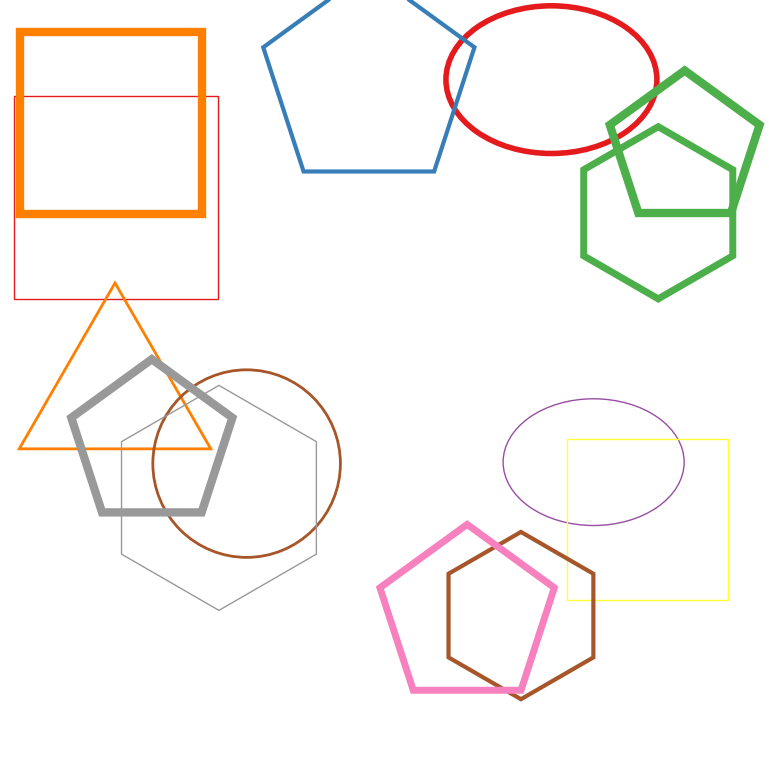[{"shape": "oval", "thickness": 2, "radius": 0.68, "center": [0.716, 0.897]}, {"shape": "square", "thickness": 0.5, "radius": 0.66, "center": [0.151, 0.744]}, {"shape": "pentagon", "thickness": 1.5, "radius": 0.72, "center": [0.479, 0.894]}, {"shape": "pentagon", "thickness": 3, "radius": 0.51, "center": [0.889, 0.806]}, {"shape": "hexagon", "thickness": 2.5, "radius": 0.56, "center": [0.855, 0.724]}, {"shape": "oval", "thickness": 0.5, "radius": 0.59, "center": [0.771, 0.4]}, {"shape": "square", "thickness": 3, "radius": 0.59, "center": [0.144, 0.84]}, {"shape": "triangle", "thickness": 1, "radius": 0.72, "center": [0.149, 0.489]}, {"shape": "square", "thickness": 0.5, "radius": 0.52, "center": [0.841, 0.325]}, {"shape": "circle", "thickness": 1, "radius": 0.61, "center": [0.32, 0.398]}, {"shape": "hexagon", "thickness": 1.5, "radius": 0.54, "center": [0.677, 0.201]}, {"shape": "pentagon", "thickness": 2.5, "radius": 0.6, "center": [0.607, 0.2]}, {"shape": "pentagon", "thickness": 3, "radius": 0.55, "center": [0.197, 0.424]}, {"shape": "hexagon", "thickness": 0.5, "radius": 0.73, "center": [0.284, 0.353]}]